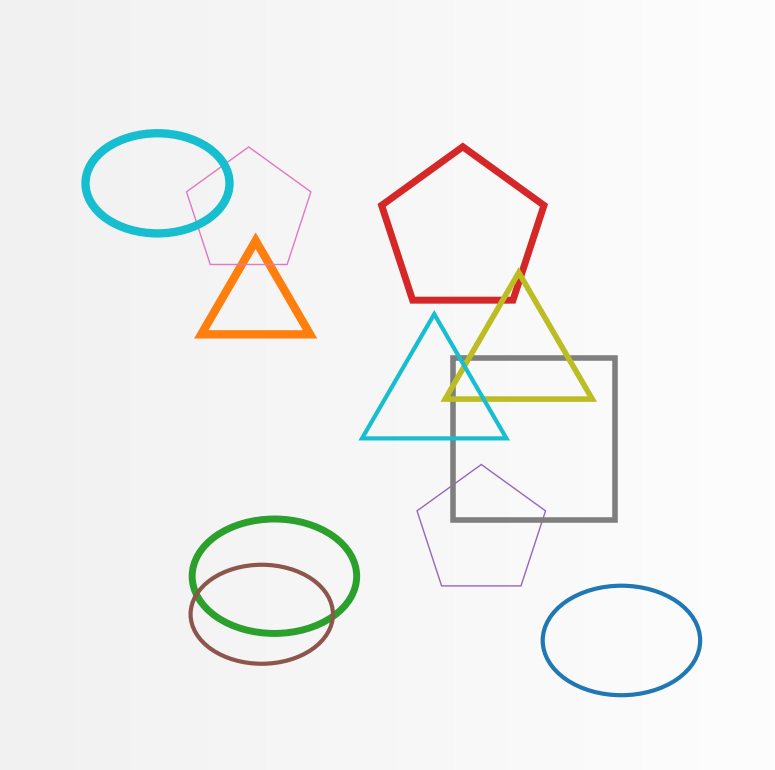[{"shape": "oval", "thickness": 1.5, "radius": 0.51, "center": [0.802, 0.168]}, {"shape": "triangle", "thickness": 3, "radius": 0.41, "center": [0.33, 0.606]}, {"shape": "oval", "thickness": 2.5, "radius": 0.53, "center": [0.354, 0.252]}, {"shape": "pentagon", "thickness": 2.5, "radius": 0.55, "center": [0.597, 0.699]}, {"shape": "pentagon", "thickness": 0.5, "radius": 0.44, "center": [0.621, 0.31]}, {"shape": "oval", "thickness": 1.5, "radius": 0.46, "center": [0.338, 0.202]}, {"shape": "pentagon", "thickness": 0.5, "radius": 0.42, "center": [0.321, 0.725]}, {"shape": "square", "thickness": 2, "radius": 0.53, "center": [0.689, 0.43]}, {"shape": "triangle", "thickness": 2, "radius": 0.55, "center": [0.669, 0.536]}, {"shape": "oval", "thickness": 3, "radius": 0.46, "center": [0.203, 0.762]}, {"shape": "triangle", "thickness": 1.5, "radius": 0.54, "center": [0.56, 0.484]}]